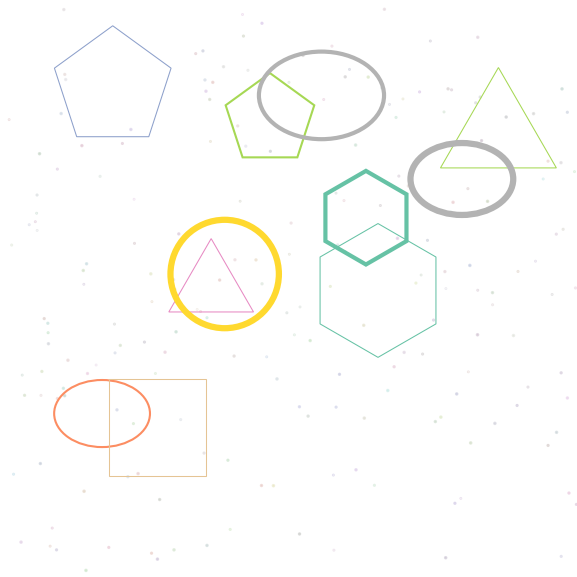[{"shape": "hexagon", "thickness": 0.5, "radius": 0.58, "center": [0.655, 0.496]}, {"shape": "hexagon", "thickness": 2, "radius": 0.41, "center": [0.634, 0.622]}, {"shape": "oval", "thickness": 1, "radius": 0.41, "center": [0.177, 0.283]}, {"shape": "pentagon", "thickness": 0.5, "radius": 0.53, "center": [0.195, 0.848]}, {"shape": "triangle", "thickness": 0.5, "radius": 0.42, "center": [0.366, 0.501]}, {"shape": "pentagon", "thickness": 1, "radius": 0.4, "center": [0.467, 0.792]}, {"shape": "triangle", "thickness": 0.5, "radius": 0.58, "center": [0.863, 0.766]}, {"shape": "circle", "thickness": 3, "radius": 0.47, "center": [0.389, 0.525]}, {"shape": "square", "thickness": 0.5, "radius": 0.42, "center": [0.272, 0.258]}, {"shape": "oval", "thickness": 2, "radius": 0.54, "center": [0.557, 0.834]}, {"shape": "oval", "thickness": 3, "radius": 0.44, "center": [0.8, 0.689]}]